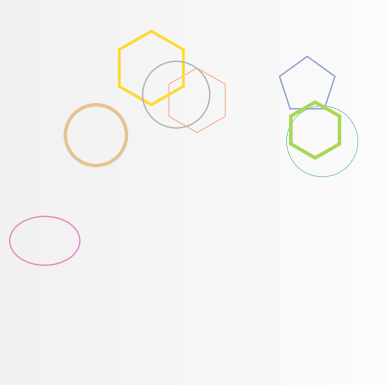[{"shape": "circle", "thickness": 0.5, "radius": 0.46, "center": [0.832, 0.633]}, {"shape": "hexagon", "thickness": 0.5, "radius": 0.42, "center": [0.509, 0.739]}, {"shape": "pentagon", "thickness": 1, "radius": 0.38, "center": [0.793, 0.778]}, {"shape": "oval", "thickness": 1, "radius": 0.45, "center": [0.116, 0.375]}, {"shape": "hexagon", "thickness": 2.5, "radius": 0.36, "center": [0.813, 0.662]}, {"shape": "hexagon", "thickness": 2, "radius": 0.48, "center": [0.39, 0.823]}, {"shape": "circle", "thickness": 2.5, "radius": 0.39, "center": [0.248, 0.649]}, {"shape": "circle", "thickness": 1, "radius": 0.43, "center": [0.455, 0.754]}]